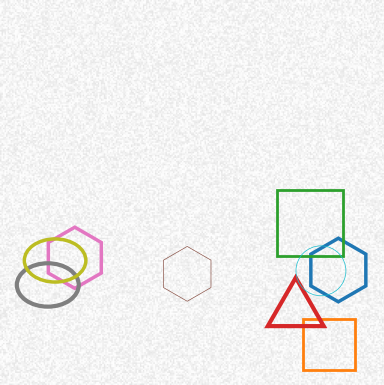[{"shape": "hexagon", "thickness": 2.5, "radius": 0.41, "center": [0.879, 0.299]}, {"shape": "square", "thickness": 2, "radius": 0.33, "center": [0.855, 0.106]}, {"shape": "square", "thickness": 2, "radius": 0.43, "center": [0.805, 0.421]}, {"shape": "triangle", "thickness": 3, "radius": 0.42, "center": [0.768, 0.195]}, {"shape": "hexagon", "thickness": 0.5, "radius": 0.36, "center": [0.486, 0.289]}, {"shape": "hexagon", "thickness": 2.5, "radius": 0.4, "center": [0.194, 0.33]}, {"shape": "oval", "thickness": 3, "radius": 0.4, "center": [0.124, 0.26]}, {"shape": "oval", "thickness": 2.5, "radius": 0.4, "center": [0.143, 0.323]}, {"shape": "circle", "thickness": 0.5, "radius": 0.32, "center": [0.834, 0.297]}]